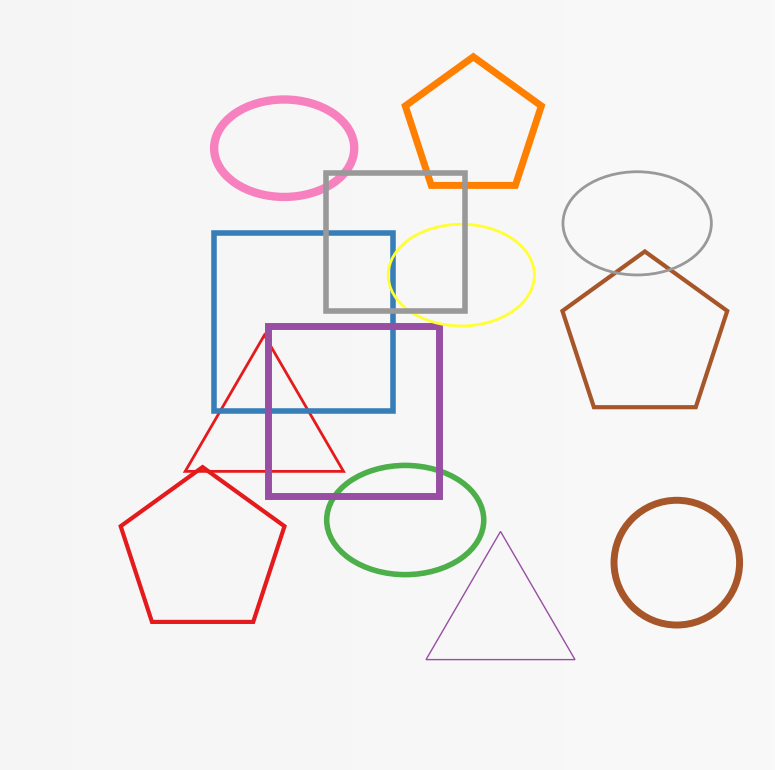[{"shape": "pentagon", "thickness": 1.5, "radius": 0.56, "center": [0.261, 0.282]}, {"shape": "triangle", "thickness": 1, "radius": 0.59, "center": [0.341, 0.447]}, {"shape": "square", "thickness": 2, "radius": 0.58, "center": [0.391, 0.582]}, {"shape": "oval", "thickness": 2, "radius": 0.51, "center": [0.523, 0.325]}, {"shape": "triangle", "thickness": 0.5, "radius": 0.55, "center": [0.646, 0.199]}, {"shape": "square", "thickness": 2.5, "radius": 0.55, "center": [0.457, 0.467]}, {"shape": "pentagon", "thickness": 2.5, "radius": 0.46, "center": [0.611, 0.834]}, {"shape": "oval", "thickness": 1, "radius": 0.47, "center": [0.595, 0.643]}, {"shape": "circle", "thickness": 2.5, "radius": 0.41, "center": [0.873, 0.269]}, {"shape": "pentagon", "thickness": 1.5, "radius": 0.56, "center": [0.832, 0.562]}, {"shape": "oval", "thickness": 3, "radius": 0.45, "center": [0.367, 0.808]}, {"shape": "oval", "thickness": 1, "radius": 0.48, "center": [0.822, 0.71]}, {"shape": "square", "thickness": 2, "radius": 0.45, "center": [0.51, 0.686]}]